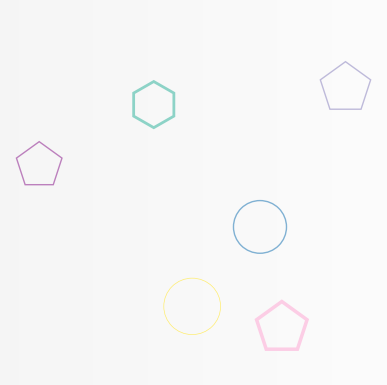[{"shape": "hexagon", "thickness": 2, "radius": 0.3, "center": [0.397, 0.728]}, {"shape": "pentagon", "thickness": 1, "radius": 0.34, "center": [0.892, 0.772]}, {"shape": "circle", "thickness": 1, "radius": 0.34, "center": [0.671, 0.411]}, {"shape": "pentagon", "thickness": 2.5, "radius": 0.34, "center": [0.727, 0.148]}, {"shape": "pentagon", "thickness": 1, "radius": 0.31, "center": [0.101, 0.57]}, {"shape": "circle", "thickness": 0.5, "radius": 0.37, "center": [0.496, 0.204]}]